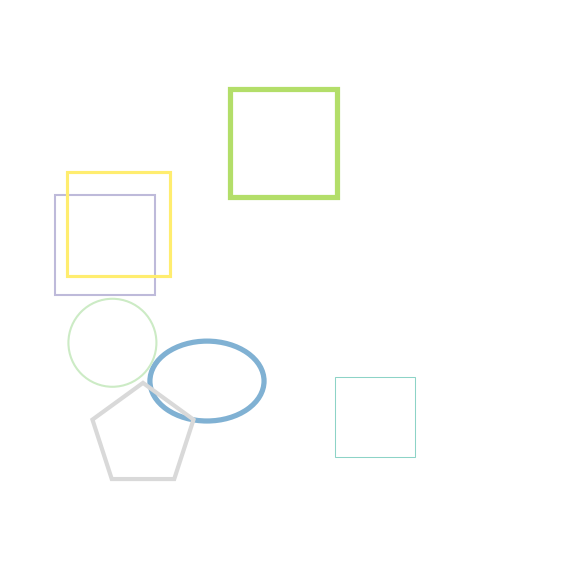[{"shape": "square", "thickness": 0.5, "radius": 0.34, "center": [0.649, 0.278]}, {"shape": "square", "thickness": 1, "radius": 0.43, "center": [0.182, 0.575]}, {"shape": "oval", "thickness": 2.5, "radius": 0.49, "center": [0.358, 0.339]}, {"shape": "square", "thickness": 2.5, "radius": 0.47, "center": [0.491, 0.752]}, {"shape": "pentagon", "thickness": 2, "radius": 0.46, "center": [0.248, 0.244]}, {"shape": "circle", "thickness": 1, "radius": 0.38, "center": [0.195, 0.406]}, {"shape": "square", "thickness": 1.5, "radius": 0.45, "center": [0.205, 0.611]}]